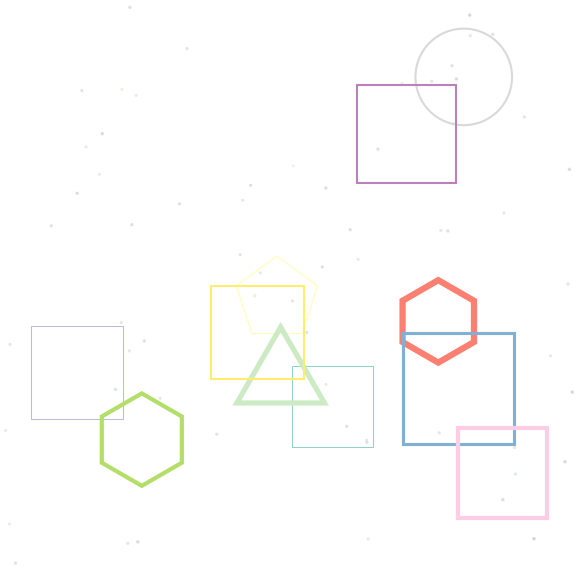[{"shape": "square", "thickness": 0.5, "radius": 0.35, "center": [0.576, 0.296]}, {"shape": "pentagon", "thickness": 0.5, "radius": 0.37, "center": [0.48, 0.482]}, {"shape": "square", "thickness": 0.5, "radius": 0.4, "center": [0.134, 0.354]}, {"shape": "hexagon", "thickness": 3, "radius": 0.36, "center": [0.759, 0.443]}, {"shape": "square", "thickness": 1.5, "radius": 0.48, "center": [0.794, 0.326]}, {"shape": "hexagon", "thickness": 2, "radius": 0.4, "center": [0.246, 0.238]}, {"shape": "square", "thickness": 2, "radius": 0.39, "center": [0.869, 0.18]}, {"shape": "circle", "thickness": 1, "radius": 0.42, "center": [0.803, 0.866]}, {"shape": "square", "thickness": 1, "radius": 0.43, "center": [0.704, 0.767]}, {"shape": "triangle", "thickness": 2.5, "radius": 0.44, "center": [0.486, 0.345]}, {"shape": "square", "thickness": 1, "radius": 0.4, "center": [0.446, 0.423]}]